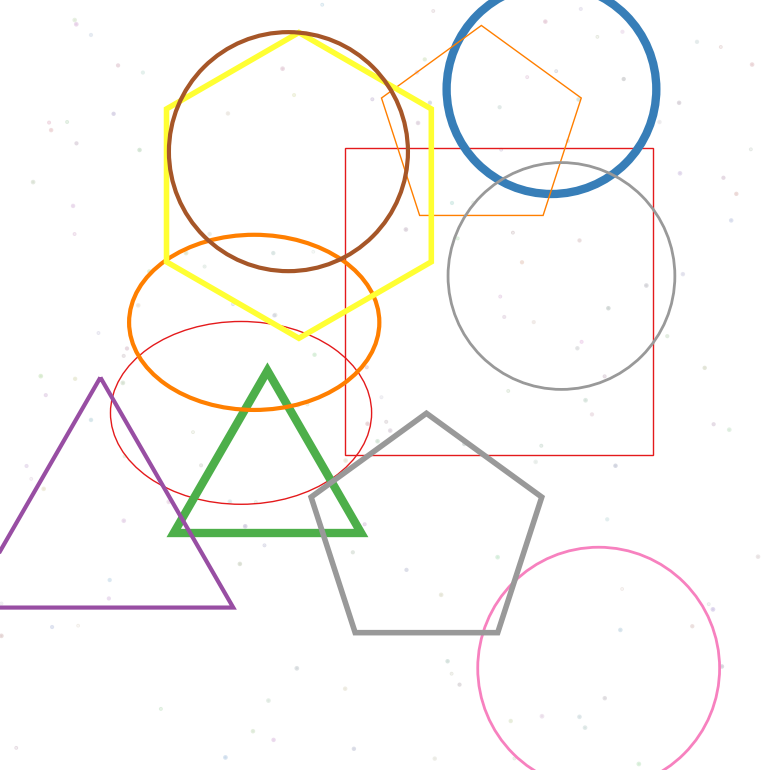[{"shape": "square", "thickness": 0.5, "radius": 1.0, "center": [0.648, 0.608]}, {"shape": "oval", "thickness": 0.5, "radius": 0.85, "center": [0.313, 0.464]}, {"shape": "circle", "thickness": 3, "radius": 0.68, "center": [0.716, 0.884]}, {"shape": "triangle", "thickness": 3, "radius": 0.7, "center": [0.347, 0.378]}, {"shape": "triangle", "thickness": 1.5, "radius": 1.0, "center": [0.13, 0.311]}, {"shape": "pentagon", "thickness": 0.5, "radius": 0.68, "center": [0.625, 0.831]}, {"shape": "oval", "thickness": 1.5, "radius": 0.81, "center": [0.33, 0.581]}, {"shape": "hexagon", "thickness": 2, "radius": 0.99, "center": [0.388, 0.759]}, {"shape": "circle", "thickness": 1.5, "radius": 0.78, "center": [0.375, 0.803]}, {"shape": "circle", "thickness": 1, "radius": 0.79, "center": [0.777, 0.132]}, {"shape": "pentagon", "thickness": 2, "radius": 0.79, "center": [0.554, 0.306]}, {"shape": "circle", "thickness": 1, "radius": 0.74, "center": [0.729, 0.642]}]